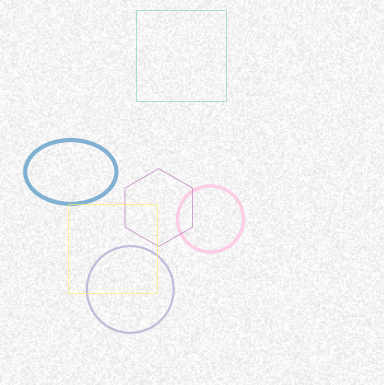[{"shape": "square", "thickness": 0.5, "radius": 0.59, "center": [0.47, 0.856]}, {"shape": "circle", "thickness": 1.5, "radius": 0.56, "center": [0.338, 0.248]}, {"shape": "oval", "thickness": 3, "radius": 0.59, "center": [0.184, 0.553]}, {"shape": "circle", "thickness": 2.5, "radius": 0.43, "center": [0.547, 0.431]}, {"shape": "hexagon", "thickness": 0.5, "radius": 0.51, "center": [0.412, 0.461]}, {"shape": "square", "thickness": 0.5, "radius": 0.58, "center": [0.291, 0.354]}]